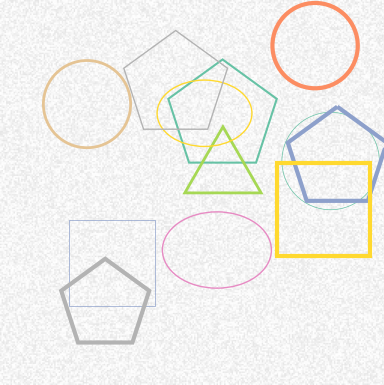[{"shape": "circle", "thickness": 0.5, "radius": 0.63, "center": [0.859, 0.582]}, {"shape": "pentagon", "thickness": 1.5, "radius": 0.74, "center": [0.578, 0.697]}, {"shape": "circle", "thickness": 3, "radius": 0.55, "center": [0.818, 0.881]}, {"shape": "pentagon", "thickness": 3, "radius": 0.68, "center": [0.876, 0.588]}, {"shape": "square", "thickness": 0.5, "radius": 0.56, "center": [0.291, 0.316]}, {"shape": "oval", "thickness": 1, "radius": 0.71, "center": [0.563, 0.351]}, {"shape": "triangle", "thickness": 2, "radius": 0.57, "center": [0.579, 0.556]}, {"shape": "oval", "thickness": 1, "radius": 0.62, "center": [0.531, 0.706]}, {"shape": "square", "thickness": 3, "radius": 0.6, "center": [0.84, 0.456]}, {"shape": "circle", "thickness": 2, "radius": 0.57, "center": [0.226, 0.73]}, {"shape": "pentagon", "thickness": 1, "radius": 0.71, "center": [0.456, 0.779]}, {"shape": "pentagon", "thickness": 3, "radius": 0.6, "center": [0.273, 0.208]}]